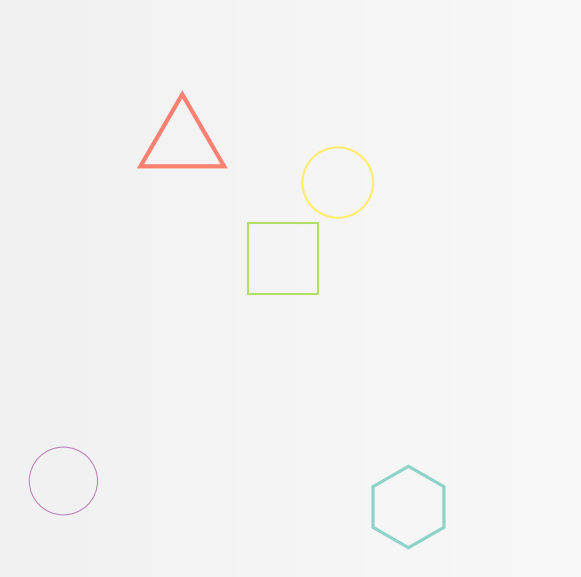[{"shape": "hexagon", "thickness": 1.5, "radius": 0.35, "center": [0.703, 0.121]}, {"shape": "triangle", "thickness": 2, "radius": 0.42, "center": [0.314, 0.753]}, {"shape": "square", "thickness": 1, "radius": 0.3, "center": [0.487, 0.551]}, {"shape": "circle", "thickness": 0.5, "radius": 0.29, "center": [0.109, 0.166]}, {"shape": "circle", "thickness": 1, "radius": 0.3, "center": [0.581, 0.683]}]